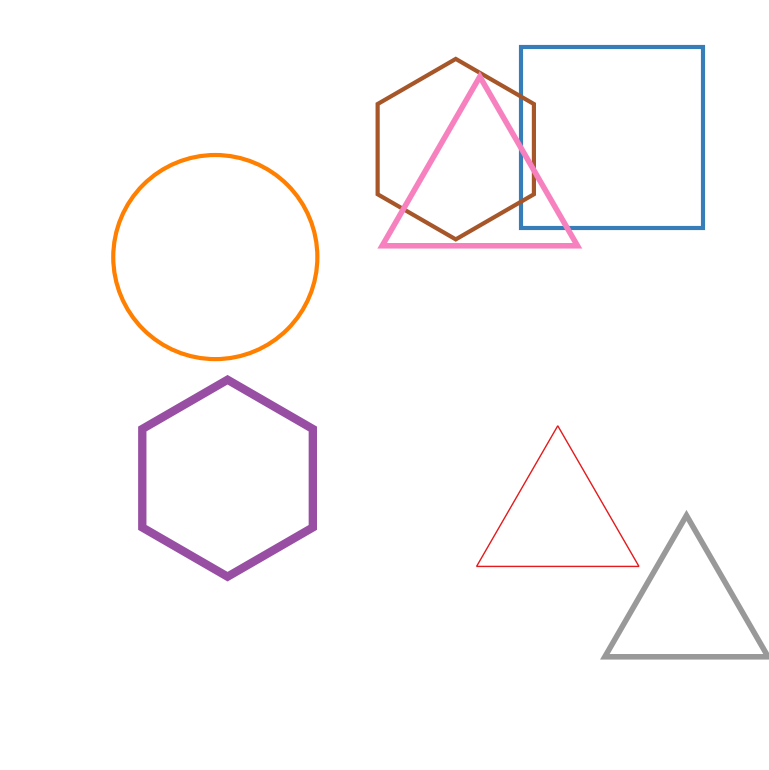[{"shape": "triangle", "thickness": 0.5, "radius": 0.61, "center": [0.724, 0.325]}, {"shape": "square", "thickness": 1.5, "radius": 0.59, "center": [0.795, 0.821]}, {"shape": "hexagon", "thickness": 3, "radius": 0.64, "center": [0.296, 0.379]}, {"shape": "circle", "thickness": 1.5, "radius": 0.66, "center": [0.28, 0.666]}, {"shape": "hexagon", "thickness": 1.5, "radius": 0.59, "center": [0.592, 0.806]}, {"shape": "triangle", "thickness": 2, "radius": 0.73, "center": [0.623, 0.754]}, {"shape": "triangle", "thickness": 2, "radius": 0.61, "center": [0.892, 0.208]}]